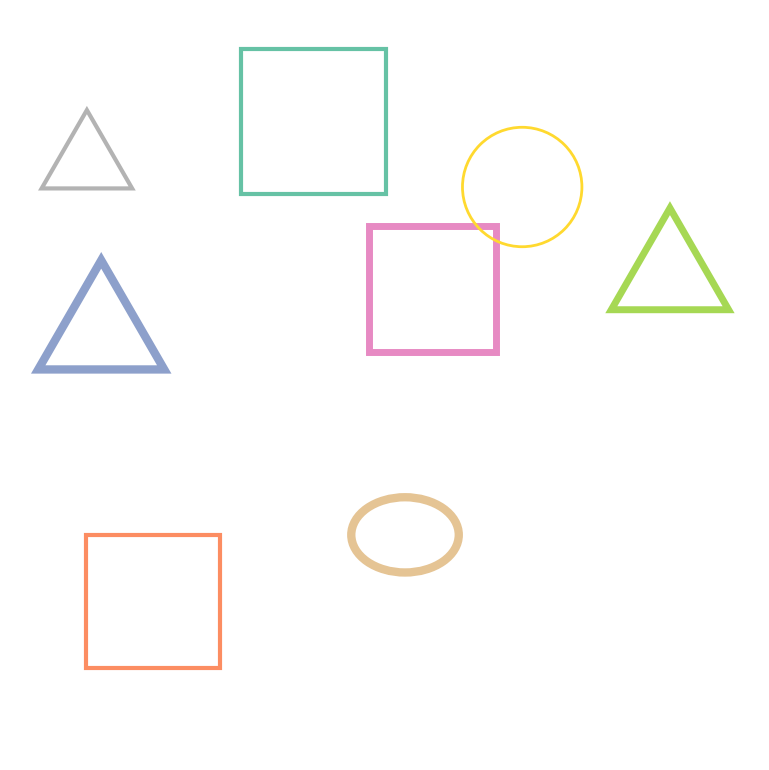[{"shape": "square", "thickness": 1.5, "radius": 0.47, "center": [0.408, 0.842]}, {"shape": "square", "thickness": 1.5, "radius": 0.43, "center": [0.198, 0.219]}, {"shape": "triangle", "thickness": 3, "radius": 0.47, "center": [0.131, 0.567]}, {"shape": "square", "thickness": 2.5, "radius": 0.41, "center": [0.562, 0.625]}, {"shape": "triangle", "thickness": 2.5, "radius": 0.44, "center": [0.87, 0.642]}, {"shape": "circle", "thickness": 1, "radius": 0.39, "center": [0.678, 0.757]}, {"shape": "oval", "thickness": 3, "radius": 0.35, "center": [0.526, 0.305]}, {"shape": "triangle", "thickness": 1.5, "radius": 0.34, "center": [0.113, 0.789]}]